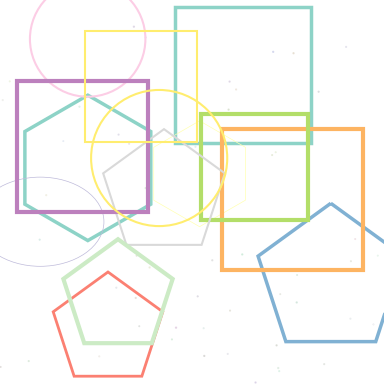[{"shape": "square", "thickness": 2.5, "radius": 0.89, "center": [0.631, 0.805]}, {"shape": "hexagon", "thickness": 2.5, "radius": 0.94, "center": [0.228, 0.564]}, {"shape": "hexagon", "thickness": 0.5, "radius": 0.69, "center": [0.518, 0.549]}, {"shape": "oval", "thickness": 0.5, "radius": 0.83, "center": [0.104, 0.424]}, {"shape": "pentagon", "thickness": 2, "radius": 0.75, "center": [0.28, 0.144]}, {"shape": "pentagon", "thickness": 2.5, "radius": 0.99, "center": [0.859, 0.273]}, {"shape": "square", "thickness": 3, "radius": 0.91, "center": [0.76, 0.482]}, {"shape": "square", "thickness": 3, "radius": 0.69, "center": [0.661, 0.567]}, {"shape": "circle", "thickness": 1.5, "radius": 0.75, "center": [0.228, 0.899]}, {"shape": "pentagon", "thickness": 1.5, "radius": 0.83, "center": [0.426, 0.498]}, {"shape": "square", "thickness": 3, "radius": 0.85, "center": [0.215, 0.619]}, {"shape": "pentagon", "thickness": 3, "radius": 0.75, "center": [0.307, 0.229]}, {"shape": "circle", "thickness": 1.5, "radius": 0.88, "center": [0.413, 0.59]}, {"shape": "square", "thickness": 1.5, "radius": 0.72, "center": [0.365, 0.775]}]